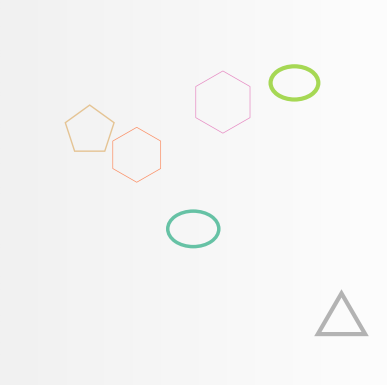[{"shape": "oval", "thickness": 2.5, "radius": 0.33, "center": [0.499, 0.406]}, {"shape": "hexagon", "thickness": 0.5, "radius": 0.36, "center": [0.353, 0.598]}, {"shape": "hexagon", "thickness": 0.5, "radius": 0.4, "center": [0.575, 0.735]}, {"shape": "oval", "thickness": 3, "radius": 0.31, "center": [0.76, 0.785]}, {"shape": "pentagon", "thickness": 1, "radius": 0.33, "center": [0.231, 0.661]}, {"shape": "triangle", "thickness": 3, "radius": 0.35, "center": [0.881, 0.167]}]